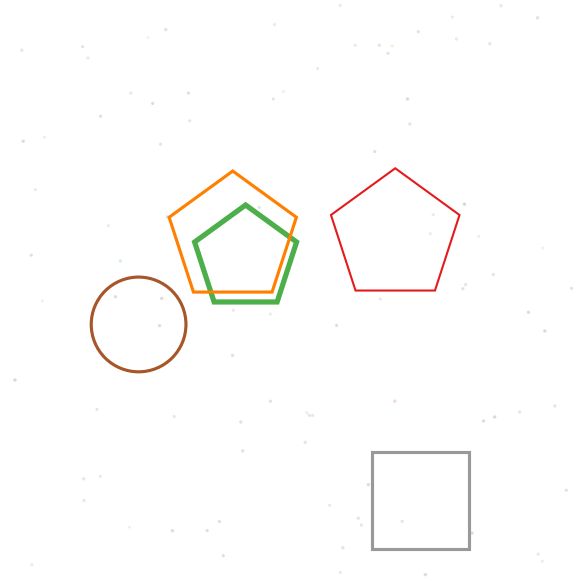[{"shape": "pentagon", "thickness": 1, "radius": 0.59, "center": [0.684, 0.591]}, {"shape": "pentagon", "thickness": 2.5, "radius": 0.46, "center": [0.425, 0.551]}, {"shape": "pentagon", "thickness": 1.5, "radius": 0.58, "center": [0.403, 0.587]}, {"shape": "circle", "thickness": 1.5, "radius": 0.41, "center": [0.24, 0.437]}, {"shape": "square", "thickness": 1.5, "radius": 0.42, "center": [0.727, 0.132]}]